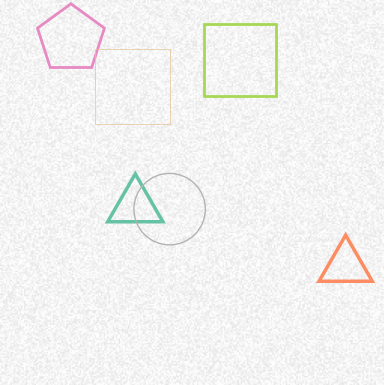[{"shape": "triangle", "thickness": 2.5, "radius": 0.41, "center": [0.351, 0.465]}, {"shape": "triangle", "thickness": 2.5, "radius": 0.4, "center": [0.898, 0.309]}, {"shape": "pentagon", "thickness": 2, "radius": 0.46, "center": [0.184, 0.899]}, {"shape": "square", "thickness": 2, "radius": 0.47, "center": [0.624, 0.844]}, {"shape": "square", "thickness": 0.5, "radius": 0.49, "center": [0.345, 0.775]}, {"shape": "circle", "thickness": 1, "radius": 0.46, "center": [0.441, 0.457]}]